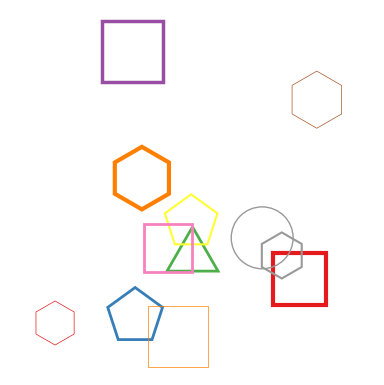[{"shape": "square", "thickness": 3, "radius": 0.34, "center": [0.778, 0.275]}, {"shape": "hexagon", "thickness": 0.5, "radius": 0.29, "center": [0.143, 0.161]}, {"shape": "pentagon", "thickness": 2, "radius": 0.37, "center": [0.351, 0.178]}, {"shape": "triangle", "thickness": 2, "radius": 0.38, "center": [0.5, 0.334]}, {"shape": "square", "thickness": 2.5, "radius": 0.39, "center": [0.344, 0.866]}, {"shape": "square", "thickness": 0.5, "radius": 0.39, "center": [0.462, 0.127]}, {"shape": "hexagon", "thickness": 3, "radius": 0.41, "center": [0.369, 0.537]}, {"shape": "pentagon", "thickness": 1.5, "radius": 0.36, "center": [0.497, 0.423]}, {"shape": "hexagon", "thickness": 0.5, "radius": 0.37, "center": [0.823, 0.741]}, {"shape": "square", "thickness": 2, "radius": 0.31, "center": [0.437, 0.356]}, {"shape": "circle", "thickness": 1, "radius": 0.4, "center": [0.681, 0.382]}, {"shape": "hexagon", "thickness": 1.5, "radius": 0.3, "center": [0.732, 0.336]}]